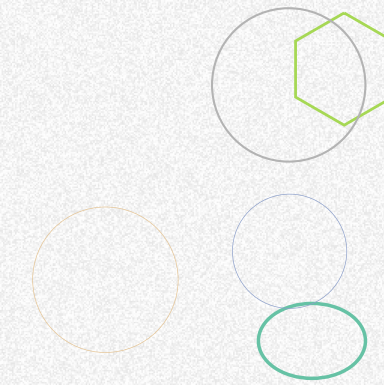[{"shape": "oval", "thickness": 2.5, "radius": 0.7, "center": [0.81, 0.115]}, {"shape": "circle", "thickness": 0.5, "radius": 0.74, "center": [0.752, 0.347]}, {"shape": "hexagon", "thickness": 2, "radius": 0.73, "center": [0.894, 0.821]}, {"shape": "circle", "thickness": 0.5, "radius": 0.94, "center": [0.274, 0.273]}, {"shape": "circle", "thickness": 1.5, "radius": 1.0, "center": [0.75, 0.779]}]